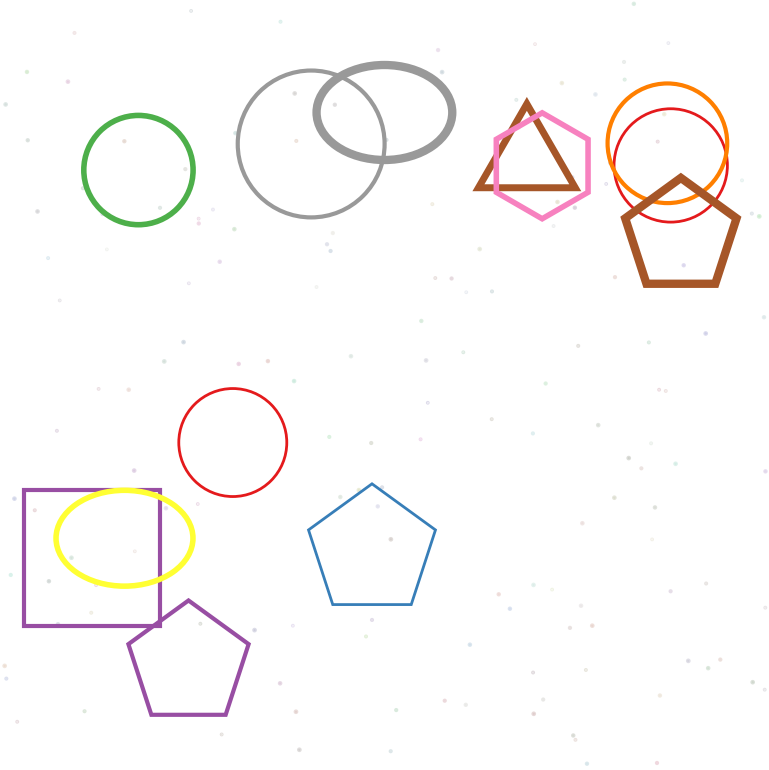[{"shape": "circle", "thickness": 1, "radius": 0.35, "center": [0.302, 0.425]}, {"shape": "circle", "thickness": 1, "radius": 0.37, "center": [0.871, 0.785]}, {"shape": "pentagon", "thickness": 1, "radius": 0.43, "center": [0.483, 0.285]}, {"shape": "circle", "thickness": 2, "radius": 0.35, "center": [0.18, 0.779]}, {"shape": "square", "thickness": 1.5, "radius": 0.44, "center": [0.119, 0.275]}, {"shape": "pentagon", "thickness": 1.5, "radius": 0.41, "center": [0.245, 0.138]}, {"shape": "circle", "thickness": 1.5, "radius": 0.39, "center": [0.867, 0.814]}, {"shape": "oval", "thickness": 2, "radius": 0.44, "center": [0.162, 0.301]}, {"shape": "pentagon", "thickness": 3, "radius": 0.38, "center": [0.884, 0.693]}, {"shape": "triangle", "thickness": 2.5, "radius": 0.36, "center": [0.684, 0.792]}, {"shape": "hexagon", "thickness": 2, "radius": 0.34, "center": [0.704, 0.785]}, {"shape": "circle", "thickness": 1.5, "radius": 0.48, "center": [0.404, 0.813]}, {"shape": "oval", "thickness": 3, "radius": 0.44, "center": [0.499, 0.854]}]